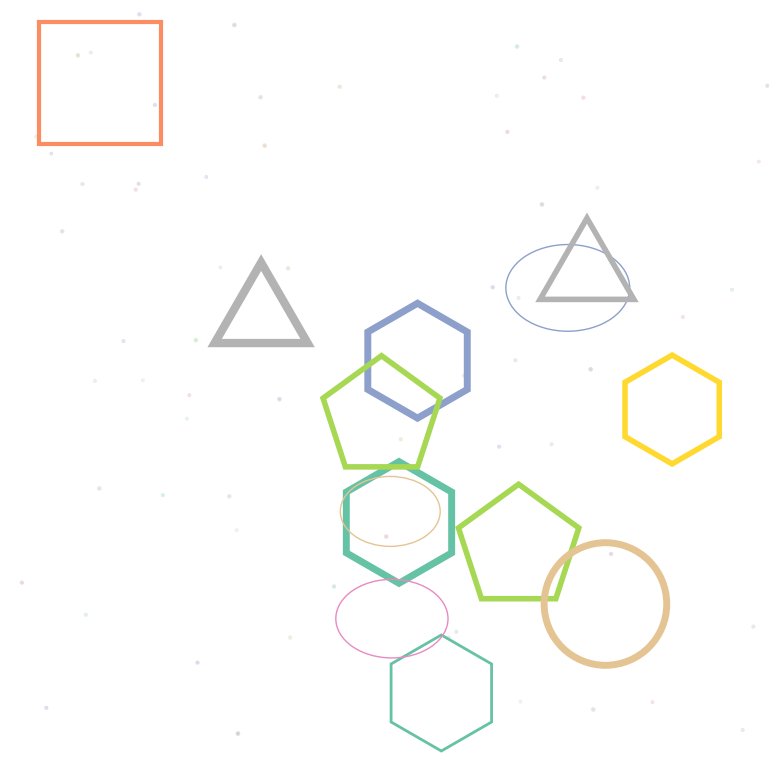[{"shape": "hexagon", "thickness": 2.5, "radius": 0.39, "center": [0.518, 0.322]}, {"shape": "hexagon", "thickness": 1, "radius": 0.38, "center": [0.573, 0.1]}, {"shape": "square", "thickness": 1.5, "radius": 0.4, "center": [0.13, 0.892]}, {"shape": "oval", "thickness": 0.5, "radius": 0.4, "center": [0.737, 0.626]}, {"shape": "hexagon", "thickness": 2.5, "radius": 0.37, "center": [0.542, 0.532]}, {"shape": "oval", "thickness": 0.5, "radius": 0.36, "center": [0.509, 0.197]}, {"shape": "pentagon", "thickness": 2, "radius": 0.41, "center": [0.674, 0.289]}, {"shape": "pentagon", "thickness": 2, "radius": 0.4, "center": [0.495, 0.458]}, {"shape": "hexagon", "thickness": 2, "radius": 0.35, "center": [0.873, 0.468]}, {"shape": "circle", "thickness": 2.5, "radius": 0.4, "center": [0.786, 0.216]}, {"shape": "oval", "thickness": 0.5, "radius": 0.32, "center": [0.507, 0.336]}, {"shape": "triangle", "thickness": 2, "radius": 0.35, "center": [0.762, 0.646]}, {"shape": "triangle", "thickness": 3, "radius": 0.35, "center": [0.339, 0.589]}]